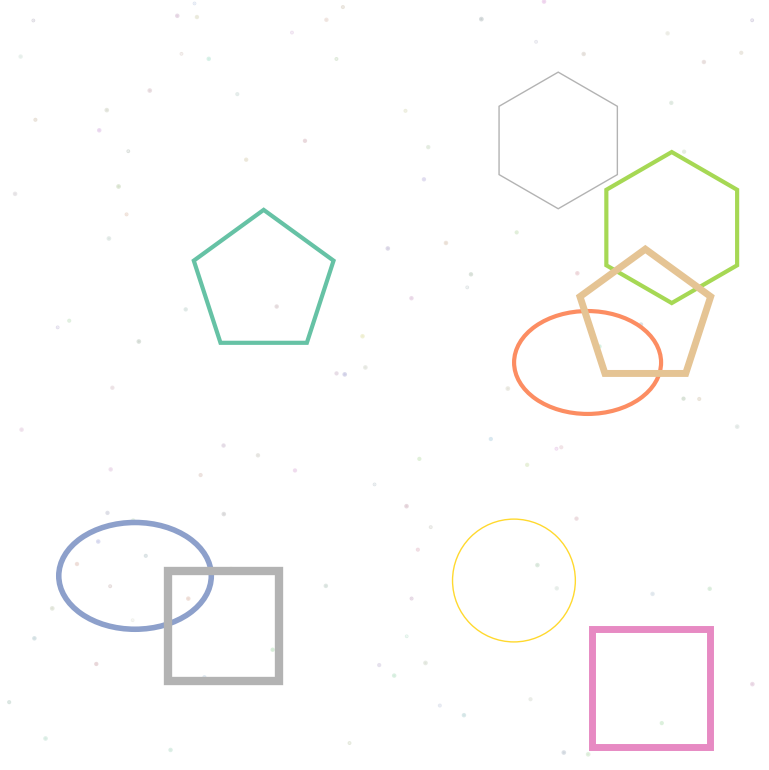[{"shape": "pentagon", "thickness": 1.5, "radius": 0.48, "center": [0.342, 0.632]}, {"shape": "oval", "thickness": 1.5, "radius": 0.48, "center": [0.763, 0.529]}, {"shape": "oval", "thickness": 2, "radius": 0.5, "center": [0.175, 0.252]}, {"shape": "square", "thickness": 2.5, "radius": 0.38, "center": [0.846, 0.106]}, {"shape": "hexagon", "thickness": 1.5, "radius": 0.49, "center": [0.872, 0.704]}, {"shape": "circle", "thickness": 0.5, "radius": 0.4, "center": [0.667, 0.246]}, {"shape": "pentagon", "thickness": 2.5, "radius": 0.45, "center": [0.838, 0.587]}, {"shape": "hexagon", "thickness": 0.5, "radius": 0.44, "center": [0.725, 0.818]}, {"shape": "square", "thickness": 3, "radius": 0.36, "center": [0.29, 0.187]}]